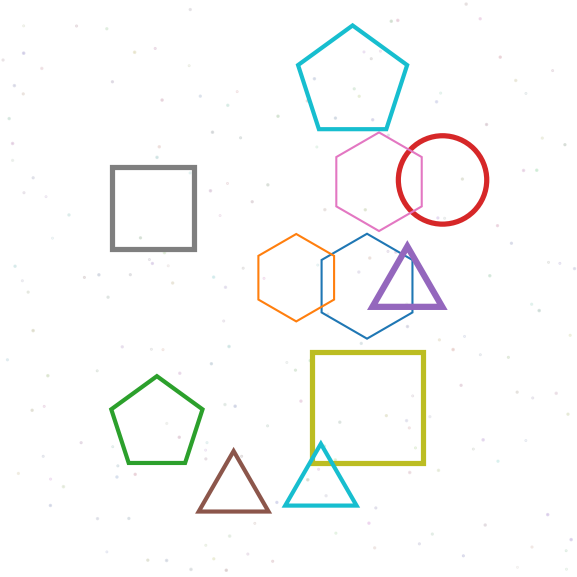[{"shape": "hexagon", "thickness": 1, "radius": 0.45, "center": [0.636, 0.504]}, {"shape": "hexagon", "thickness": 1, "radius": 0.38, "center": [0.513, 0.518]}, {"shape": "pentagon", "thickness": 2, "radius": 0.42, "center": [0.272, 0.265]}, {"shape": "circle", "thickness": 2.5, "radius": 0.38, "center": [0.766, 0.688]}, {"shape": "triangle", "thickness": 3, "radius": 0.35, "center": [0.705, 0.503]}, {"shape": "triangle", "thickness": 2, "radius": 0.35, "center": [0.405, 0.148]}, {"shape": "hexagon", "thickness": 1, "radius": 0.43, "center": [0.656, 0.684]}, {"shape": "square", "thickness": 2.5, "radius": 0.35, "center": [0.265, 0.639]}, {"shape": "square", "thickness": 2.5, "radius": 0.48, "center": [0.637, 0.293]}, {"shape": "pentagon", "thickness": 2, "radius": 0.5, "center": [0.611, 0.856]}, {"shape": "triangle", "thickness": 2, "radius": 0.36, "center": [0.556, 0.159]}]